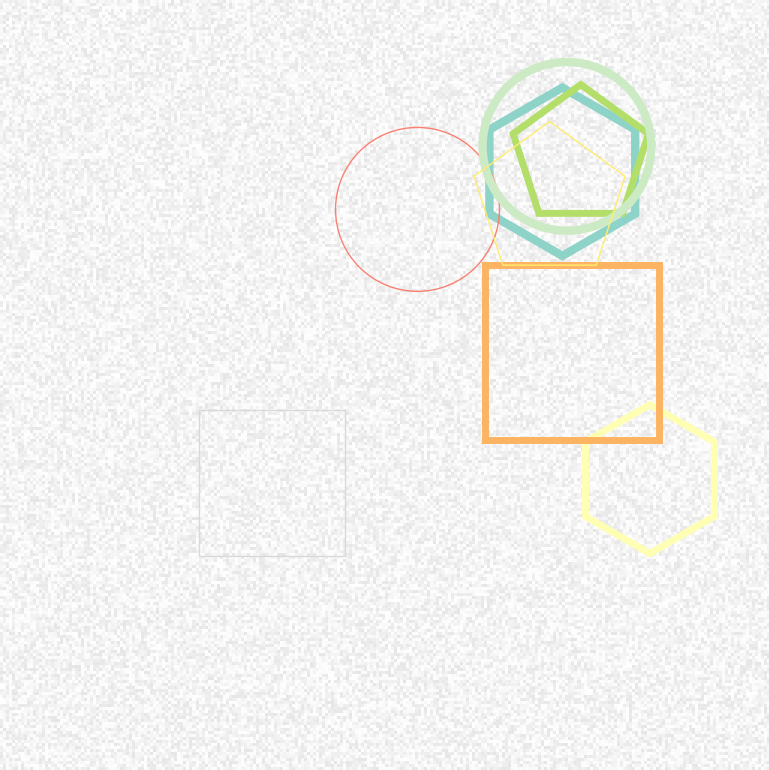[{"shape": "hexagon", "thickness": 3, "radius": 0.55, "center": [0.73, 0.777]}, {"shape": "hexagon", "thickness": 2.5, "radius": 0.48, "center": [0.844, 0.378]}, {"shape": "circle", "thickness": 0.5, "radius": 0.53, "center": [0.542, 0.728]}, {"shape": "square", "thickness": 2.5, "radius": 0.57, "center": [0.743, 0.542]}, {"shape": "pentagon", "thickness": 2.5, "radius": 0.46, "center": [0.754, 0.798]}, {"shape": "square", "thickness": 0.5, "radius": 0.47, "center": [0.354, 0.372]}, {"shape": "circle", "thickness": 3, "radius": 0.55, "center": [0.736, 0.81]}, {"shape": "pentagon", "thickness": 0.5, "radius": 0.52, "center": [0.714, 0.739]}]